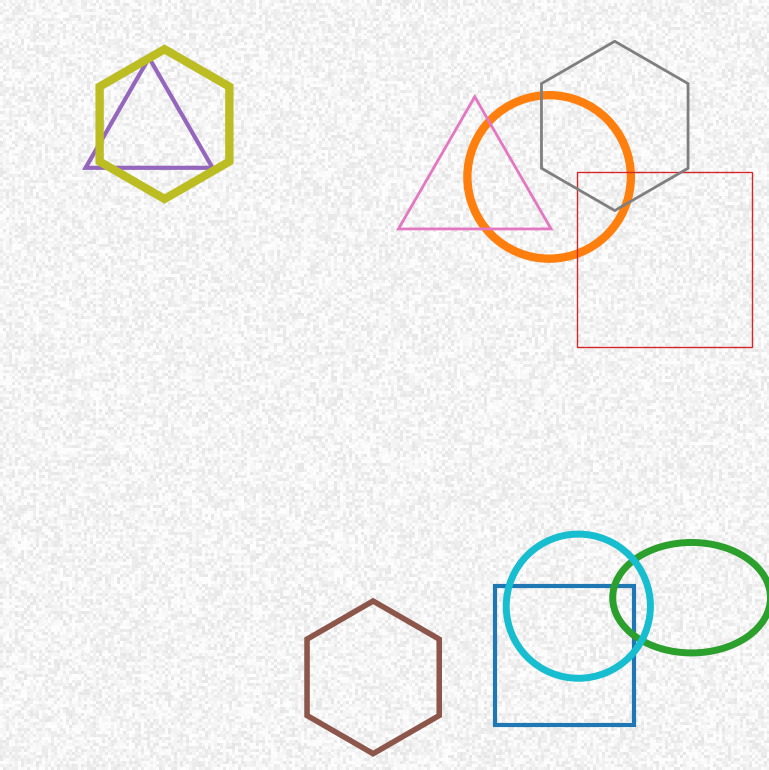[{"shape": "square", "thickness": 1.5, "radius": 0.45, "center": [0.733, 0.148]}, {"shape": "circle", "thickness": 3, "radius": 0.53, "center": [0.713, 0.77]}, {"shape": "oval", "thickness": 2.5, "radius": 0.51, "center": [0.898, 0.224]}, {"shape": "square", "thickness": 0.5, "radius": 0.57, "center": [0.863, 0.663]}, {"shape": "triangle", "thickness": 1.5, "radius": 0.48, "center": [0.194, 0.83]}, {"shape": "hexagon", "thickness": 2, "radius": 0.5, "center": [0.485, 0.12]}, {"shape": "triangle", "thickness": 1, "radius": 0.57, "center": [0.617, 0.76]}, {"shape": "hexagon", "thickness": 1, "radius": 0.55, "center": [0.798, 0.836]}, {"shape": "hexagon", "thickness": 3, "radius": 0.49, "center": [0.214, 0.839]}, {"shape": "circle", "thickness": 2.5, "radius": 0.47, "center": [0.751, 0.213]}]